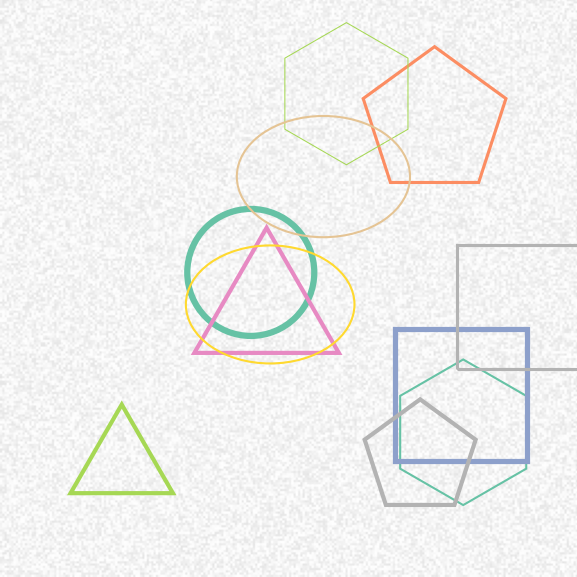[{"shape": "circle", "thickness": 3, "radius": 0.55, "center": [0.434, 0.527]}, {"shape": "hexagon", "thickness": 1, "radius": 0.63, "center": [0.802, 0.251]}, {"shape": "pentagon", "thickness": 1.5, "radius": 0.65, "center": [0.753, 0.788]}, {"shape": "square", "thickness": 2.5, "radius": 0.57, "center": [0.798, 0.316]}, {"shape": "triangle", "thickness": 2, "radius": 0.72, "center": [0.462, 0.46]}, {"shape": "triangle", "thickness": 2, "radius": 0.51, "center": [0.211, 0.196]}, {"shape": "hexagon", "thickness": 0.5, "radius": 0.62, "center": [0.6, 0.837]}, {"shape": "oval", "thickness": 1, "radius": 0.73, "center": [0.468, 0.472]}, {"shape": "oval", "thickness": 1, "radius": 0.75, "center": [0.56, 0.693]}, {"shape": "pentagon", "thickness": 2, "radius": 0.51, "center": [0.728, 0.207]}, {"shape": "square", "thickness": 1.5, "radius": 0.54, "center": [0.899, 0.468]}]